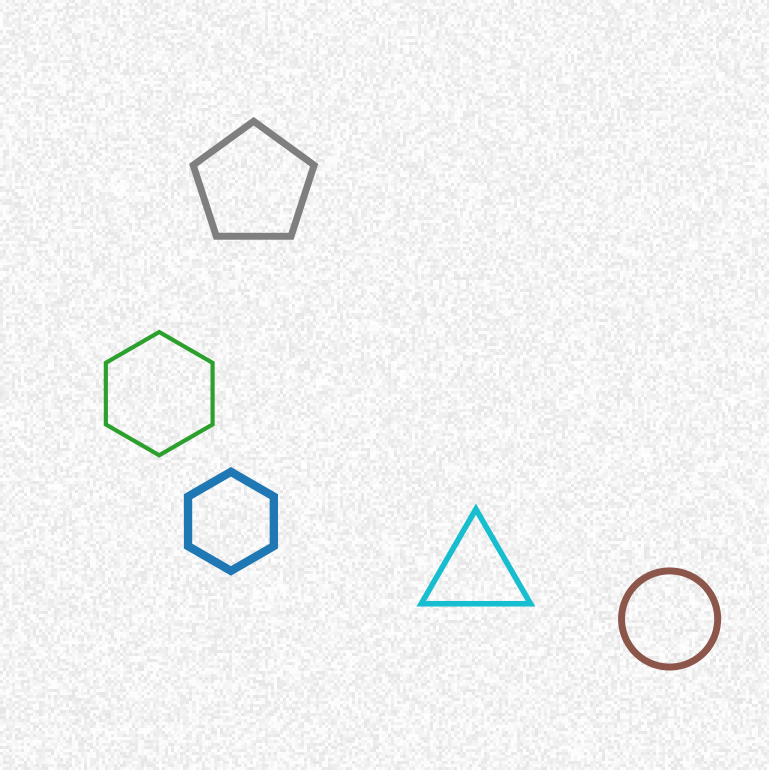[{"shape": "hexagon", "thickness": 3, "radius": 0.32, "center": [0.3, 0.323]}, {"shape": "hexagon", "thickness": 1.5, "radius": 0.4, "center": [0.207, 0.489]}, {"shape": "circle", "thickness": 2.5, "radius": 0.31, "center": [0.87, 0.196]}, {"shape": "pentagon", "thickness": 2.5, "radius": 0.41, "center": [0.329, 0.76]}, {"shape": "triangle", "thickness": 2, "radius": 0.41, "center": [0.618, 0.257]}]